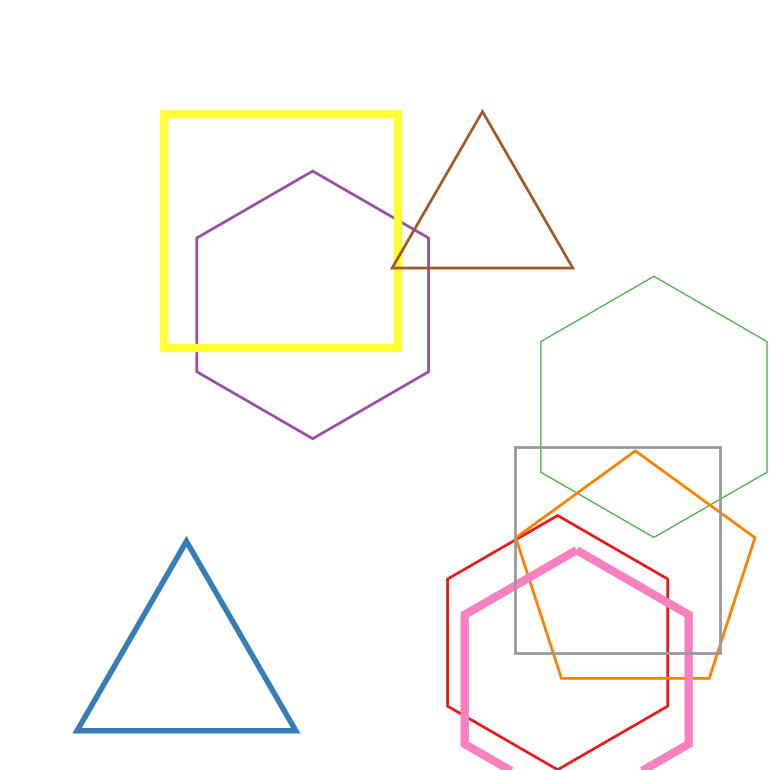[{"shape": "hexagon", "thickness": 1, "radius": 0.83, "center": [0.724, 0.165]}, {"shape": "triangle", "thickness": 2, "radius": 0.82, "center": [0.242, 0.133]}, {"shape": "hexagon", "thickness": 0.5, "radius": 0.85, "center": [0.849, 0.472]}, {"shape": "hexagon", "thickness": 1, "radius": 0.87, "center": [0.406, 0.604]}, {"shape": "pentagon", "thickness": 1, "radius": 0.82, "center": [0.825, 0.251]}, {"shape": "square", "thickness": 3, "radius": 0.76, "center": [0.365, 0.7]}, {"shape": "triangle", "thickness": 1, "radius": 0.68, "center": [0.627, 0.72]}, {"shape": "hexagon", "thickness": 3, "radius": 0.84, "center": [0.749, 0.118]}, {"shape": "square", "thickness": 1, "radius": 0.67, "center": [0.802, 0.285]}]